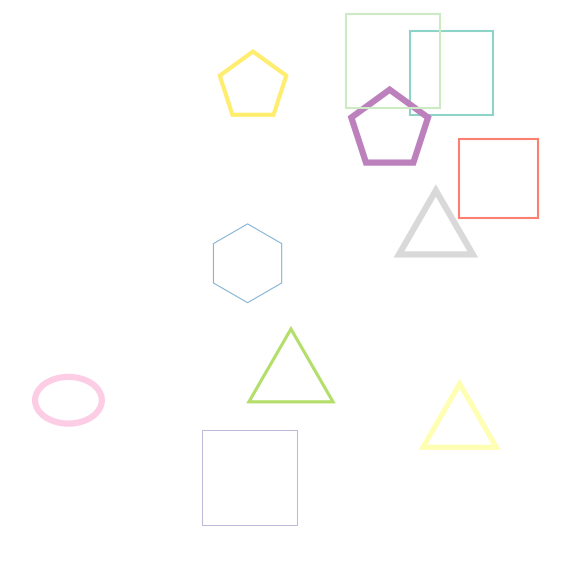[{"shape": "square", "thickness": 1, "radius": 0.36, "center": [0.782, 0.873]}, {"shape": "triangle", "thickness": 2.5, "radius": 0.37, "center": [0.796, 0.261]}, {"shape": "square", "thickness": 0.5, "radius": 0.41, "center": [0.433, 0.172]}, {"shape": "square", "thickness": 1, "radius": 0.34, "center": [0.863, 0.691]}, {"shape": "hexagon", "thickness": 0.5, "radius": 0.34, "center": [0.429, 0.543]}, {"shape": "triangle", "thickness": 1.5, "radius": 0.42, "center": [0.504, 0.345]}, {"shape": "oval", "thickness": 3, "radius": 0.29, "center": [0.119, 0.306]}, {"shape": "triangle", "thickness": 3, "radius": 0.37, "center": [0.755, 0.596]}, {"shape": "pentagon", "thickness": 3, "radius": 0.35, "center": [0.675, 0.774]}, {"shape": "square", "thickness": 1, "radius": 0.41, "center": [0.681, 0.893]}, {"shape": "pentagon", "thickness": 2, "radius": 0.3, "center": [0.438, 0.849]}]